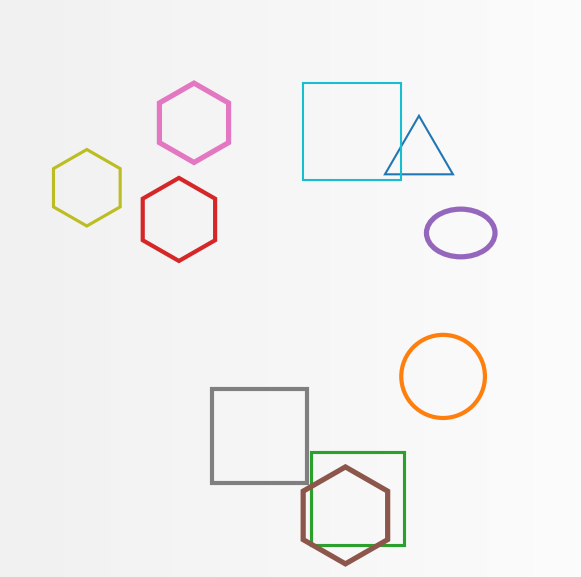[{"shape": "triangle", "thickness": 1, "radius": 0.34, "center": [0.721, 0.731]}, {"shape": "circle", "thickness": 2, "radius": 0.36, "center": [0.762, 0.347]}, {"shape": "square", "thickness": 1.5, "radius": 0.4, "center": [0.616, 0.136]}, {"shape": "hexagon", "thickness": 2, "radius": 0.36, "center": [0.308, 0.619]}, {"shape": "oval", "thickness": 2.5, "radius": 0.29, "center": [0.793, 0.596]}, {"shape": "hexagon", "thickness": 2.5, "radius": 0.42, "center": [0.594, 0.107]}, {"shape": "hexagon", "thickness": 2.5, "radius": 0.34, "center": [0.334, 0.787]}, {"shape": "square", "thickness": 2, "radius": 0.41, "center": [0.447, 0.244]}, {"shape": "hexagon", "thickness": 1.5, "radius": 0.33, "center": [0.149, 0.674]}, {"shape": "square", "thickness": 1, "radius": 0.42, "center": [0.605, 0.772]}]